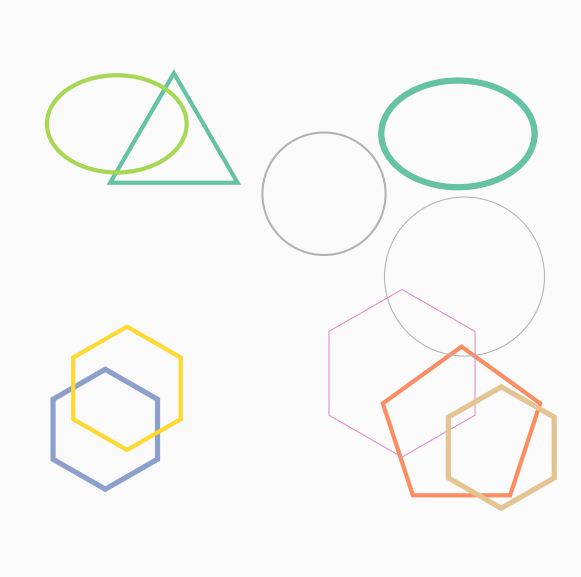[{"shape": "triangle", "thickness": 2, "radius": 0.63, "center": [0.299, 0.746]}, {"shape": "oval", "thickness": 3, "radius": 0.66, "center": [0.788, 0.767]}, {"shape": "pentagon", "thickness": 2, "radius": 0.71, "center": [0.794, 0.257]}, {"shape": "hexagon", "thickness": 2.5, "radius": 0.52, "center": [0.181, 0.256]}, {"shape": "hexagon", "thickness": 0.5, "radius": 0.73, "center": [0.692, 0.353]}, {"shape": "oval", "thickness": 2, "radius": 0.6, "center": [0.201, 0.785]}, {"shape": "hexagon", "thickness": 2, "radius": 0.53, "center": [0.218, 0.327]}, {"shape": "hexagon", "thickness": 2.5, "radius": 0.53, "center": [0.862, 0.224]}, {"shape": "circle", "thickness": 1, "radius": 0.53, "center": [0.557, 0.664]}, {"shape": "circle", "thickness": 0.5, "radius": 0.69, "center": [0.799, 0.52]}]